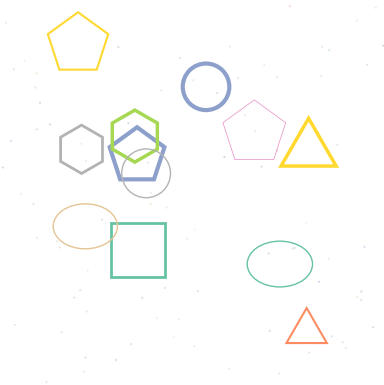[{"shape": "square", "thickness": 2, "radius": 0.35, "center": [0.357, 0.35]}, {"shape": "oval", "thickness": 1, "radius": 0.42, "center": [0.727, 0.314]}, {"shape": "triangle", "thickness": 1.5, "radius": 0.3, "center": [0.796, 0.139]}, {"shape": "pentagon", "thickness": 3, "radius": 0.37, "center": [0.356, 0.595]}, {"shape": "circle", "thickness": 3, "radius": 0.3, "center": [0.535, 0.775]}, {"shape": "pentagon", "thickness": 0.5, "radius": 0.43, "center": [0.661, 0.655]}, {"shape": "hexagon", "thickness": 2.5, "radius": 0.34, "center": [0.35, 0.646]}, {"shape": "triangle", "thickness": 2.5, "radius": 0.41, "center": [0.802, 0.61]}, {"shape": "pentagon", "thickness": 1.5, "radius": 0.41, "center": [0.203, 0.886]}, {"shape": "oval", "thickness": 1, "radius": 0.42, "center": [0.222, 0.412]}, {"shape": "circle", "thickness": 1, "radius": 0.32, "center": [0.38, 0.55]}, {"shape": "hexagon", "thickness": 2, "radius": 0.31, "center": [0.212, 0.612]}]